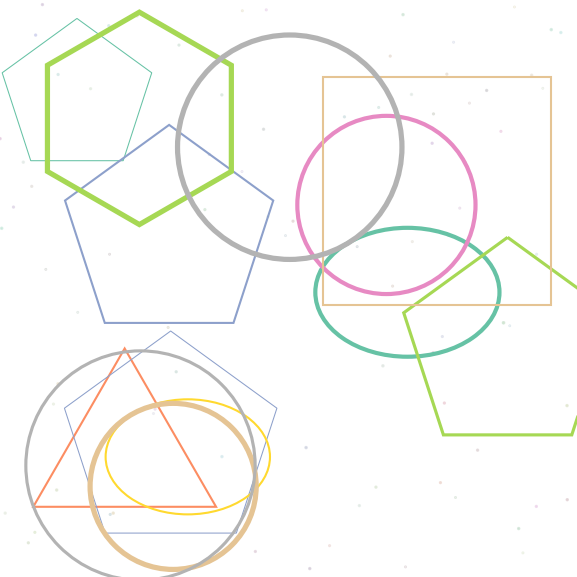[{"shape": "pentagon", "thickness": 0.5, "radius": 0.68, "center": [0.133, 0.831]}, {"shape": "oval", "thickness": 2, "radius": 0.8, "center": [0.705, 0.493]}, {"shape": "triangle", "thickness": 1, "radius": 0.91, "center": [0.216, 0.213]}, {"shape": "pentagon", "thickness": 0.5, "radius": 0.97, "center": [0.296, 0.233]}, {"shape": "pentagon", "thickness": 1, "radius": 0.95, "center": [0.293, 0.593]}, {"shape": "circle", "thickness": 2, "radius": 0.77, "center": [0.669, 0.644]}, {"shape": "pentagon", "thickness": 1.5, "radius": 0.95, "center": [0.879, 0.399]}, {"shape": "hexagon", "thickness": 2.5, "radius": 0.92, "center": [0.241, 0.794]}, {"shape": "oval", "thickness": 1, "radius": 0.71, "center": [0.325, 0.208]}, {"shape": "square", "thickness": 1, "radius": 0.99, "center": [0.756, 0.668]}, {"shape": "circle", "thickness": 2.5, "radius": 0.72, "center": [0.3, 0.157]}, {"shape": "circle", "thickness": 1.5, "radius": 0.99, "center": [0.243, 0.193]}, {"shape": "circle", "thickness": 2.5, "radius": 0.97, "center": [0.502, 0.744]}]